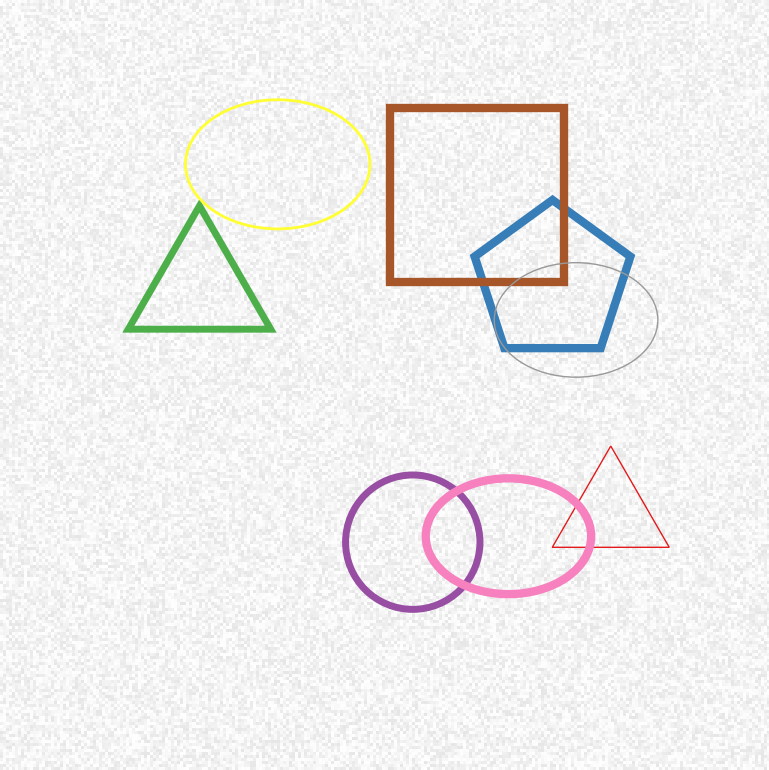[{"shape": "triangle", "thickness": 0.5, "radius": 0.44, "center": [0.793, 0.333]}, {"shape": "pentagon", "thickness": 3, "radius": 0.53, "center": [0.718, 0.634]}, {"shape": "triangle", "thickness": 2.5, "radius": 0.53, "center": [0.259, 0.626]}, {"shape": "circle", "thickness": 2.5, "radius": 0.44, "center": [0.536, 0.296]}, {"shape": "oval", "thickness": 1, "radius": 0.6, "center": [0.361, 0.787]}, {"shape": "square", "thickness": 3, "radius": 0.56, "center": [0.62, 0.747]}, {"shape": "oval", "thickness": 3, "radius": 0.54, "center": [0.66, 0.304]}, {"shape": "oval", "thickness": 0.5, "radius": 0.53, "center": [0.748, 0.585]}]